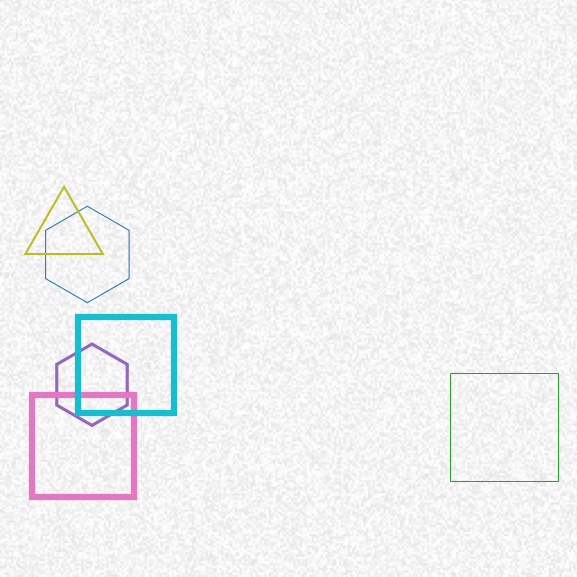[{"shape": "hexagon", "thickness": 0.5, "radius": 0.42, "center": [0.151, 0.558]}, {"shape": "square", "thickness": 0.5, "radius": 0.47, "center": [0.873, 0.26]}, {"shape": "hexagon", "thickness": 1.5, "radius": 0.35, "center": [0.159, 0.333]}, {"shape": "square", "thickness": 3, "radius": 0.44, "center": [0.144, 0.226]}, {"shape": "triangle", "thickness": 1, "radius": 0.39, "center": [0.111, 0.598]}, {"shape": "square", "thickness": 3, "radius": 0.41, "center": [0.218, 0.367]}]